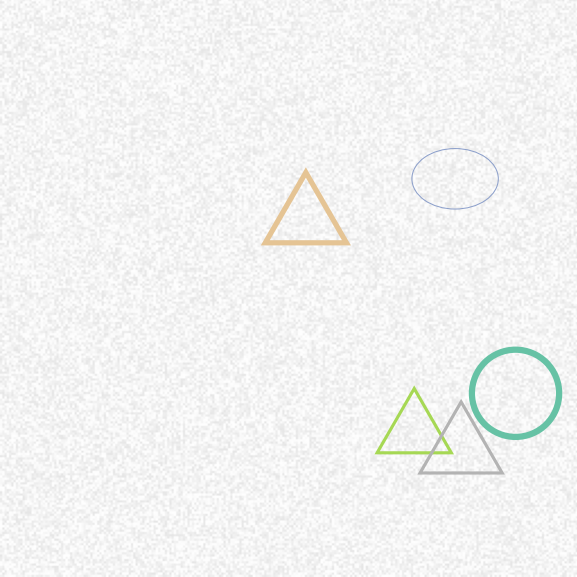[{"shape": "circle", "thickness": 3, "radius": 0.38, "center": [0.893, 0.318]}, {"shape": "oval", "thickness": 0.5, "radius": 0.37, "center": [0.788, 0.69]}, {"shape": "triangle", "thickness": 1.5, "radius": 0.37, "center": [0.717, 0.252]}, {"shape": "triangle", "thickness": 2.5, "radius": 0.41, "center": [0.53, 0.619]}, {"shape": "triangle", "thickness": 1.5, "radius": 0.41, "center": [0.798, 0.221]}]